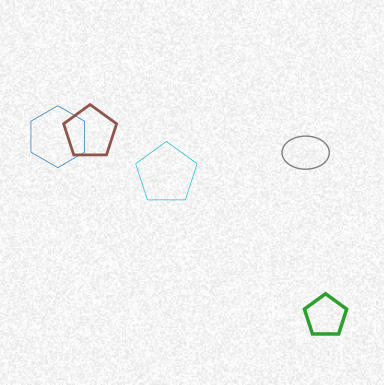[{"shape": "hexagon", "thickness": 0.5, "radius": 0.4, "center": [0.15, 0.645]}, {"shape": "pentagon", "thickness": 2.5, "radius": 0.29, "center": [0.846, 0.179]}, {"shape": "pentagon", "thickness": 2, "radius": 0.36, "center": [0.234, 0.656]}, {"shape": "oval", "thickness": 1, "radius": 0.31, "center": [0.794, 0.603]}, {"shape": "pentagon", "thickness": 0.5, "radius": 0.42, "center": [0.432, 0.549]}]